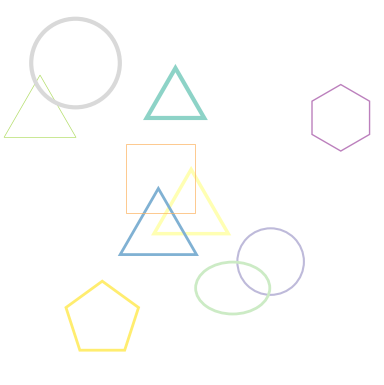[{"shape": "triangle", "thickness": 3, "radius": 0.43, "center": [0.456, 0.737]}, {"shape": "triangle", "thickness": 2.5, "radius": 0.56, "center": [0.496, 0.449]}, {"shape": "circle", "thickness": 1.5, "radius": 0.43, "center": [0.703, 0.321]}, {"shape": "triangle", "thickness": 2, "radius": 0.57, "center": [0.411, 0.396]}, {"shape": "square", "thickness": 0.5, "radius": 0.45, "center": [0.418, 0.537]}, {"shape": "triangle", "thickness": 0.5, "radius": 0.54, "center": [0.104, 0.697]}, {"shape": "circle", "thickness": 3, "radius": 0.58, "center": [0.196, 0.836]}, {"shape": "hexagon", "thickness": 1, "radius": 0.43, "center": [0.885, 0.694]}, {"shape": "oval", "thickness": 2, "radius": 0.48, "center": [0.604, 0.252]}, {"shape": "pentagon", "thickness": 2, "radius": 0.5, "center": [0.266, 0.171]}]